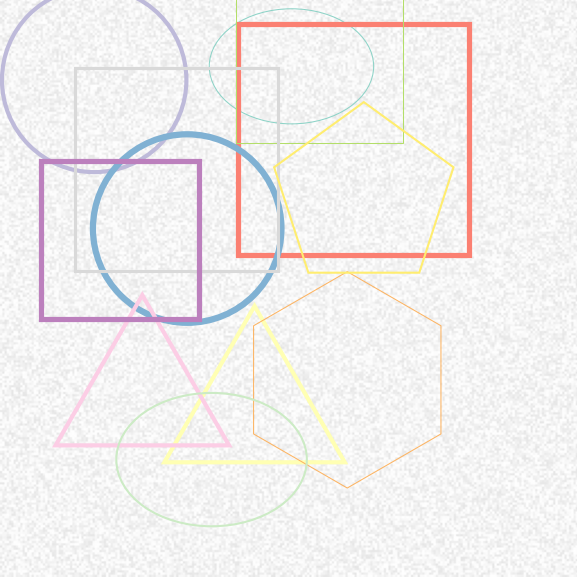[{"shape": "oval", "thickness": 0.5, "radius": 0.71, "center": [0.505, 0.884]}, {"shape": "triangle", "thickness": 2, "radius": 0.9, "center": [0.441, 0.289]}, {"shape": "circle", "thickness": 2, "radius": 0.8, "center": [0.163, 0.861]}, {"shape": "square", "thickness": 2.5, "radius": 1.0, "center": [0.613, 0.757]}, {"shape": "circle", "thickness": 3, "radius": 0.82, "center": [0.324, 0.603]}, {"shape": "hexagon", "thickness": 0.5, "radius": 0.94, "center": [0.601, 0.341]}, {"shape": "square", "thickness": 0.5, "radius": 0.72, "center": [0.553, 0.895]}, {"shape": "triangle", "thickness": 2, "radius": 0.87, "center": [0.246, 0.315]}, {"shape": "square", "thickness": 1.5, "radius": 0.88, "center": [0.306, 0.705]}, {"shape": "square", "thickness": 2.5, "radius": 0.68, "center": [0.208, 0.583]}, {"shape": "oval", "thickness": 1, "radius": 0.82, "center": [0.366, 0.203]}, {"shape": "pentagon", "thickness": 1, "radius": 0.82, "center": [0.63, 0.659]}]